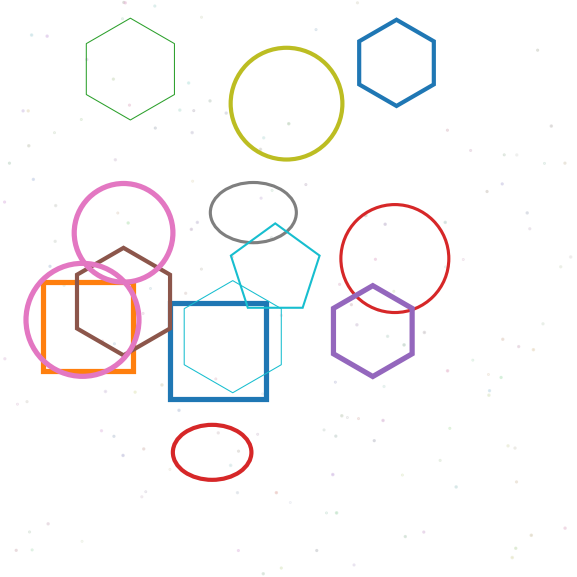[{"shape": "square", "thickness": 2.5, "radius": 0.42, "center": [0.378, 0.392]}, {"shape": "hexagon", "thickness": 2, "radius": 0.37, "center": [0.687, 0.89]}, {"shape": "square", "thickness": 2.5, "radius": 0.39, "center": [0.153, 0.433]}, {"shape": "hexagon", "thickness": 0.5, "radius": 0.44, "center": [0.226, 0.88]}, {"shape": "circle", "thickness": 1.5, "radius": 0.47, "center": [0.684, 0.551]}, {"shape": "oval", "thickness": 2, "radius": 0.34, "center": [0.367, 0.216]}, {"shape": "hexagon", "thickness": 2.5, "radius": 0.39, "center": [0.646, 0.426]}, {"shape": "hexagon", "thickness": 2, "radius": 0.47, "center": [0.214, 0.477]}, {"shape": "circle", "thickness": 2.5, "radius": 0.49, "center": [0.143, 0.445]}, {"shape": "circle", "thickness": 2.5, "radius": 0.43, "center": [0.214, 0.596]}, {"shape": "oval", "thickness": 1.5, "radius": 0.37, "center": [0.439, 0.631]}, {"shape": "circle", "thickness": 2, "radius": 0.48, "center": [0.496, 0.82]}, {"shape": "pentagon", "thickness": 1, "radius": 0.4, "center": [0.477, 0.532]}, {"shape": "hexagon", "thickness": 0.5, "radius": 0.49, "center": [0.403, 0.416]}]